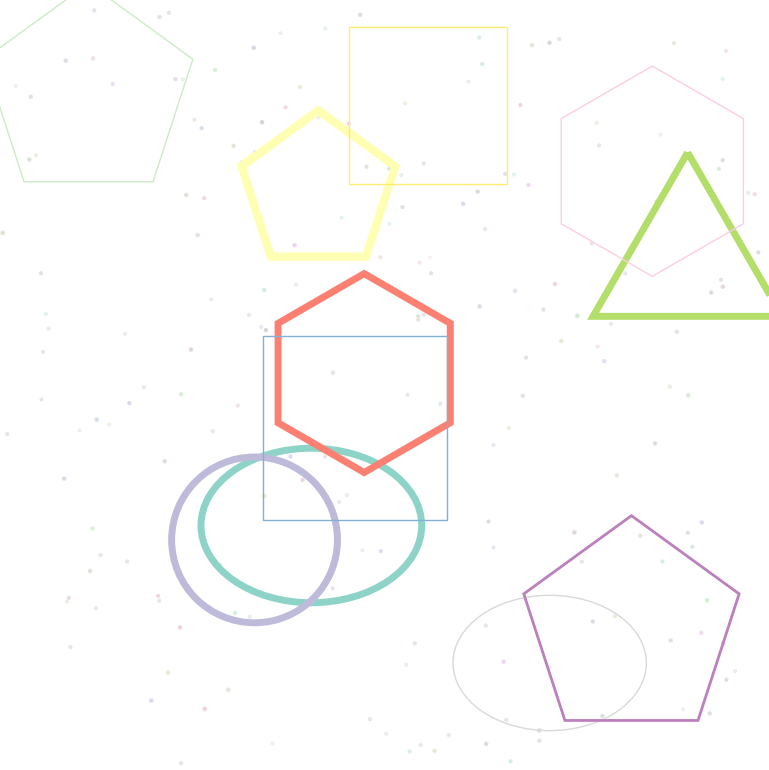[{"shape": "oval", "thickness": 2.5, "radius": 0.72, "center": [0.404, 0.318]}, {"shape": "pentagon", "thickness": 3, "radius": 0.52, "center": [0.413, 0.752]}, {"shape": "circle", "thickness": 2.5, "radius": 0.54, "center": [0.331, 0.299]}, {"shape": "hexagon", "thickness": 2.5, "radius": 0.65, "center": [0.473, 0.516]}, {"shape": "square", "thickness": 0.5, "radius": 0.6, "center": [0.461, 0.444]}, {"shape": "triangle", "thickness": 2.5, "radius": 0.71, "center": [0.893, 0.66]}, {"shape": "hexagon", "thickness": 0.5, "radius": 0.68, "center": [0.847, 0.778]}, {"shape": "oval", "thickness": 0.5, "radius": 0.63, "center": [0.714, 0.139]}, {"shape": "pentagon", "thickness": 1, "radius": 0.74, "center": [0.82, 0.183]}, {"shape": "pentagon", "thickness": 0.5, "radius": 0.71, "center": [0.115, 0.879]}, {"shape": "square", "thickness": 0.5, "radius": 0.51, "center": [0.555, 0.863]}]